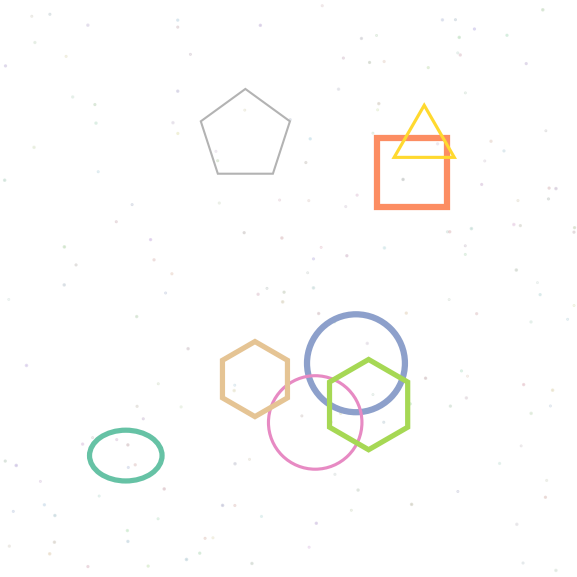[{"shape": "oval", "thickness": 2.5, "radius": 0.31, "center": [0.218, 0.21]}, {"shape": "square", "thickness": 3, "radius": 0.3, "center": [0.714, 0.701]}, {"shape": "circle", "thickness": 3, "radius": 0.42, "center": [0.616, 0.37]}, {"shape": "circle", "thickness": 1.5, "radius": 0.4, "center": [0.546, 0.268]}, {"shape": "hexagon", "thickness": 2.5, "radius": 0.39, "center": [0.638, 0.299]}, {"shape": "triangle", "thickness": 1.5, "radius": 0.3, "center": [0.735, 0.757]}, {"shape": "hexagon", "thickness": 2.5, "radius": 0.32, "center": [0.441, 0.343]}, {"shape": "pentagon", "thickness": 1, "radius": 0.41, "center": [0.425, 0.764]}]